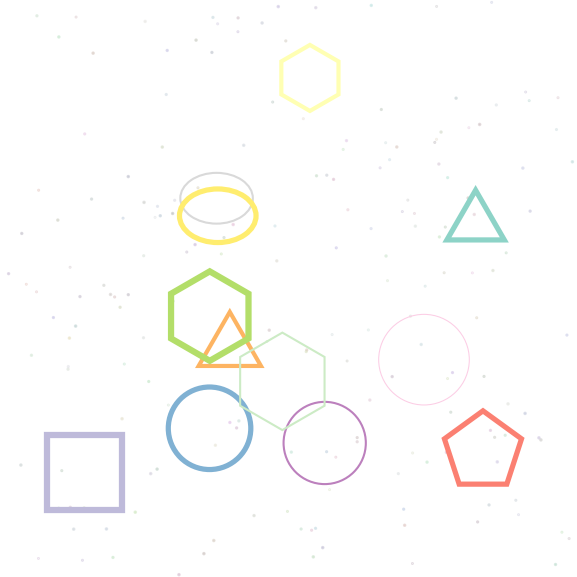[{"shape": "triangle", "thickness": 2.5, "radius": 0.29, "center": [0.824, 0.612]}, {"shape": "hexagon", "thickness": 2, "radius": 0.29, "center": [0.537, 0.864]}, {"shape": "square", "thickness": 3, "radius": 0.33, "center": [0.146, 0.181]}, {"shape": "pentagon", "thickness": 2.5, "radius": 0.35, "center": [0.836, 0.218]}, {"shape": "circle", "thickness": 2.5, "radius": 0.36, "center": [0.363, 0.258]}, {"shape": "triangle", "thickness": 2, "radius": 0.31, "center": [0.398, 0.397]}, {"shape": "hexagon", "thickness": 3, "radius": 0.39, "center": [0.363, 0.452]}, {"shape": "circle", "thickness": 0.5, "radius": 0.39, "center": [0.734, 0.376]}, {"shape": "oval", "thickness": 1, "radius": 0.31, "center": [0.375, 0.656]}, {"shape": "circle", "thickness": 1, "radius": 0.36, "center": [0.562, 0.232]}, {"shape": "hexagon", "thickness": 1, "radius": 0.42, "center": [0.489, 0.339]}, {"shape": "oval", "thickness": 2.5, "radius": 0.33, "center": [0.377, 0.626]}]